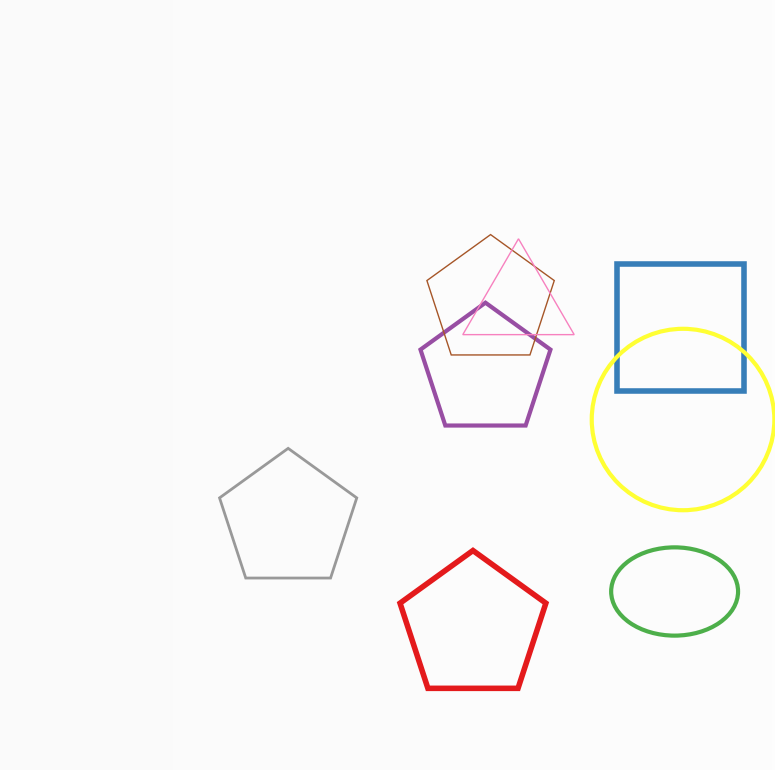[{"shape": "pentagon", "thickness": 2, "radius": 0.49, "center": [0.61, 0.186]}, {"shape": "square", "thickness": 2, "radius": 0.41, "center": [0.878, 0.575]}, {"shape": "oval", "thickness": 1.5, "radius": 0.41, "center": [0.87, 0.232]}, {"shape": "pentagon", "thickness": 1.5, "radius": 0.44, "center": [0.626, 0.519]}, {"shape": "circle", "thickness": 1.5, "radius": 0.59, "center": [0.881, 0.455]}, {"shape": "pentagon", "thickness": 0.5, "radius": 0.43, "center": [0.633, 0.609]}, {"shape": "triangle", "thickness": 0.5, "radius": 0.41, "center": [0.669, 0.607]}, {"shape": "pentagon", "thickness": 1, "radius": 0.47, "center": [0.372, 0.325]}]